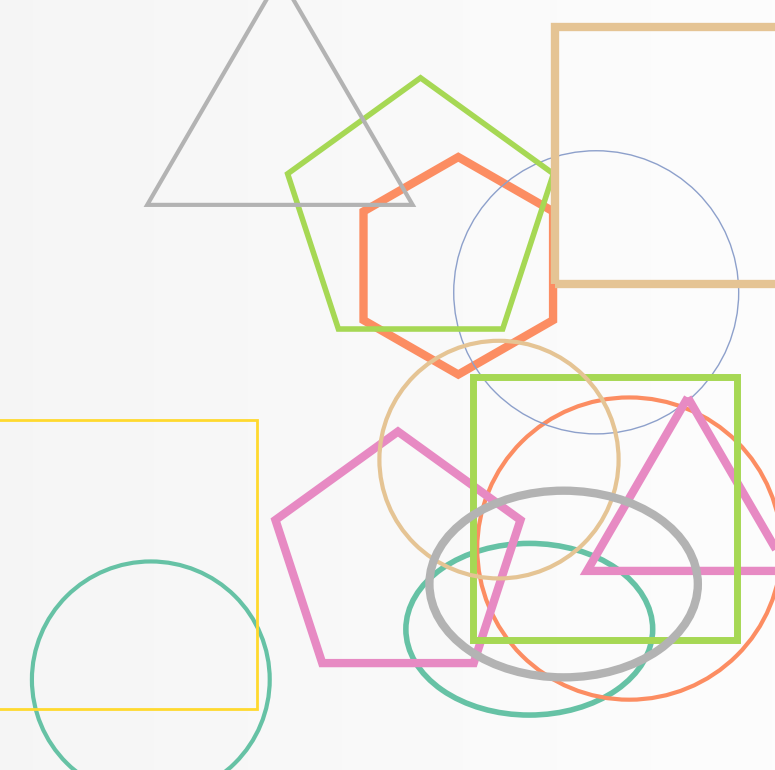[{"shape": "oval", "thickness": 2, "radius": 0.8, "center": [0.683, 0.183]}, {"shape": "circle", "thickness": 1.5, "radius": 0.77, "center": [0.195, 0.117]}, {"shape": "circle", "thickness": 1.5, "radius": 0.98, "center": [0.812, 0.288]}, {"shape": "hexagon", "thickness": 3, "radius": 0.71, "center": [0.591, 0.655]}, {"shape": "circle", "thickness": 0.5, "radius": 0.92, "center": [0.769, 0.62]}, {"shape": "triangle", "thickness": 3, "radius": 0.75, "center": [0.887, 0.334]}, {"shape": "pentagon", "thickness": 3, "radius": 0.83, "center": [0.513, 0.273]}, {"shape": "pentagon", "thickness": 2, "radius": 0.9, "center": [0.543, 0.719]}, {"shape": "square", "thickness": 2.5, "radius": 0.85, "center": [0.781, 0.34]}, {"shape": "square", "thickness": 1, "radius": 0.94, "center": [0.143, 0.267]}, {"shape": "circle", "thickness": 1.5, "radius": 0.77, "center": [0.644, 0.403]}, {"shape": "square", "thickness": 3, "radius": 0.84, "center": [0.883, 0.798]}, {"shape": "triangle", "thickness": 1.5, "radius": 0.99, "center": [0.361, 0.833]}, {"shape": "oval", "thickness": 3, "radius": 0.87, "center": [0.727, 0.242]}]